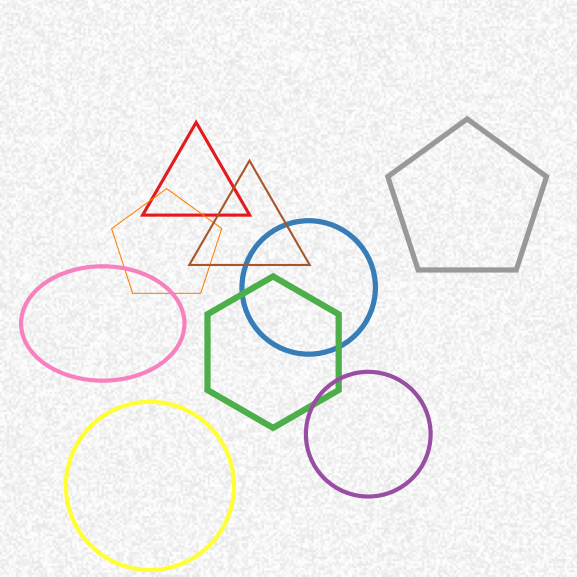[{"shape": "triangle", "thickness": 1.5, "radius": 0.54, "center": [0.34, 0.68]}, {"shape": "circle", "thickness": 2.5, "radius": 0.58, "center": [0.535, 0.501]}, {"shape": "hexagon", "thickness": 3, "radius": 0.66, "center": [0.473, 0.389]}, {"shape": "circle", "thickness": 2, "radius": 0.54, "center": [0.638, 0.247]}, {"shape": "pentagon", "thickness": 0.5, "radius": 0.5, "center": [0.289, 0.572]}, {"shape": "circle", "thickness": 2, "radius": 0.73, "center": [0.26, 0.158]}, {"shape": "triangle", "thickness": 1, "radius": 0.6, "center": [0.432, 0.601]}, {"shape": "oval", "thickness": 2, "radius": 0.71, "center": [0.178, 0.439]}, {"shape": "pentagon", "thickness": 2.5, "radius": 0.72, "center": [0.809, 0.649]}]